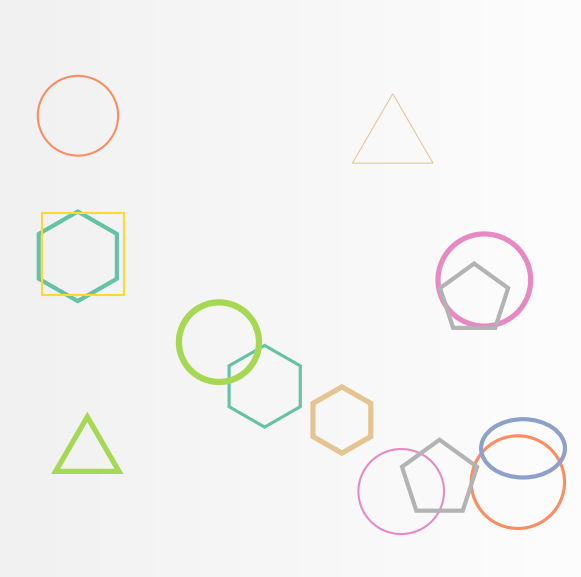[{"shape": "hexagon", "thickness": 2, "radius": 0.39, "center": [0.134, 0.555]}, {"shape": "hexagon", "thickness": 1.5, "radius": 0.35, "center": [0.455, 0.33]}, {"shape": "circle", "thickness": 1, "radius": 0.35, "center": [0.134, 0.799]}, {"shape": "circle", "thickness": 1.5, "radius": 0.4, "center": [0.891, 0.164]}, {"shape": "oval", "thickness": 2, "radius": 0.36, "center": [0.9, 0.223]}, {"shape": "circle", "thickness": 1, "radius": 0.37, "center": [0.69, 0.148]}, {"shape": "circle", "thickness": 2.5, "radius": 0.4, "center": [0.833, 0.514]}, {"shape": "circle", "thickness": 3, "radius": 0.34, "center": [0.377, 0.407]}, {"shape": "triangle", "thickness": 2.5, "radius": 0.31, "center": [0.15, 0.214]}, {"shape": "square", "thickness": 1, "radius": 0.35, "center": [0.142, 0.559]}, {"shape": "hexagon", "thickness": 2.5, "radius": 0.29, "center": [0.588, 0.272]}, {"shape": "triangle", "thickness": 0.5, "radius": 0.4, "center": [0.676, 0.757]}, {"shape": "pentagon", "thickness": 2, "radius": 0.34, "center": [0.756, 0.17]}, {"shape": "pentagon", "thickness": 2, "radius": 0.31, "center": [0.816, 0.481]}]